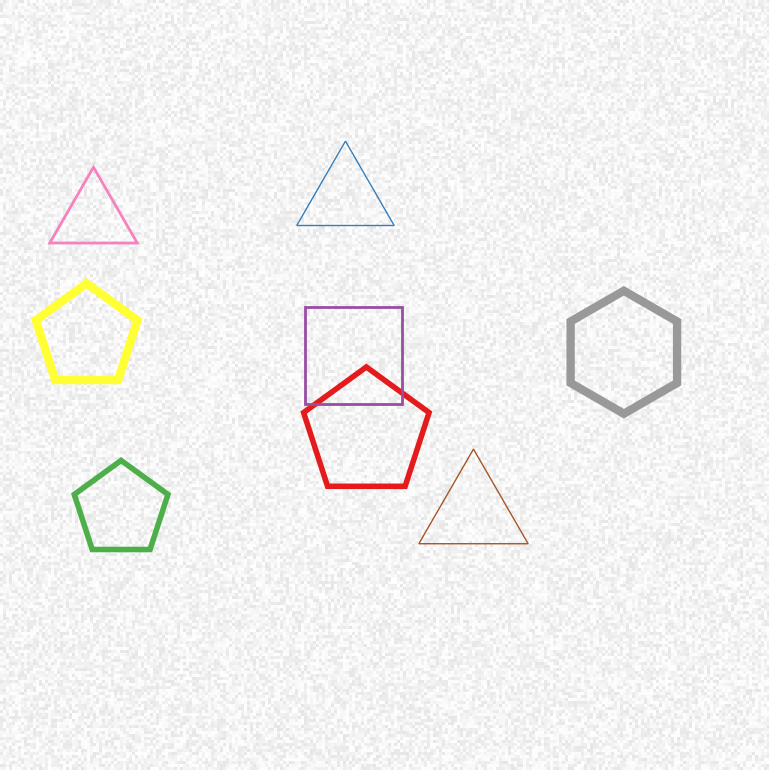[{"shape": "pentagon", "thickness": 2, "radius": 0.43, "center": [0.476, 0.438]}, {"shape": "triangle", "thickness": 0.5, "radius": 0.37, "center": [0.449, 0.744]}, {"shape": "pentagon", "thickness": 2, "radius": 0.32, "center": [0.157, 0.338]}, {"shape": "square", "thickness": 1, "radius": 0.31, "center": [0.459, 0.538]}, {"shape": "pentagon", "thickness": 3, "radius": 0.35, "center": [0.113, 0.563]}, {"shape": "triangle", "thickness": 0.5, "radius": 0.41, "center": [0.615, 0.335]}, {"shape": "triangle", "thickness": 1, "radius": 0.33, "center": [0.121, 0.717]}, {"shape": "hexagon", "thickness": 3, "radius": 0.4, "center": [0.81, 0.543]}]